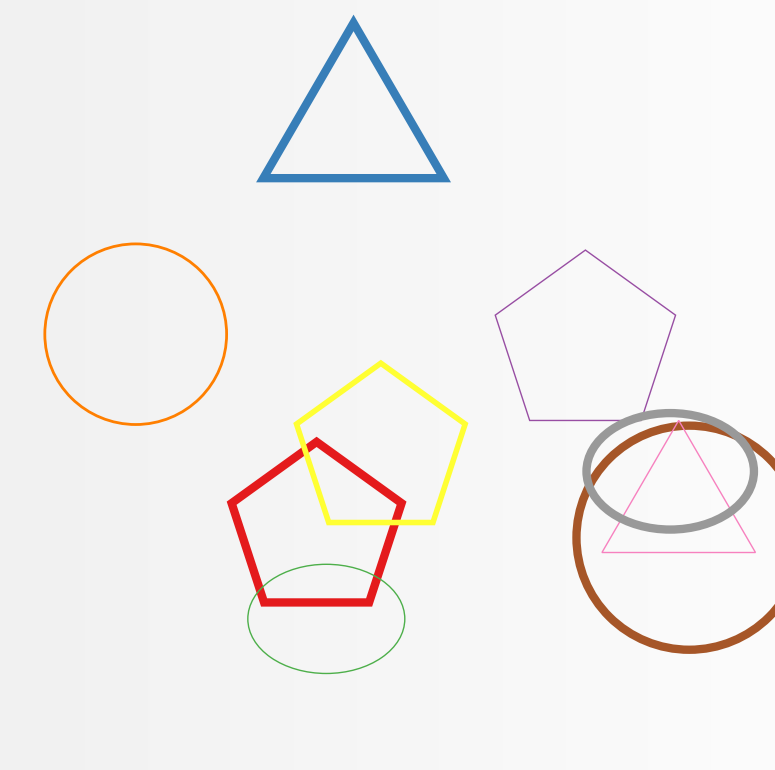[{"shape": "pentagon", "thickness": 3, "radius": 0.58, "center": [0.409, 0.311]}, {"shape": "triangle", "thickness": 3, "radius": 0.67, "center": [0.456, 0.836]}, {"shape": "oval", "thickness": 0.5, "radius": 0.51, "center": [0.421, 0.196]}, {"shape": "pentagon", "thickness": 0.5, "radius": 0.61, "center": [0.755, 0.553]}, {"shape": "circle", "thickness": 1, "radius": 0.59, "center": [0.175, 0.566]}, {"shape": "pentagon", "thickness": 2, "radius": 0.57, "center": [0.491, 0.414]}, {"shape": "circle", "thickness": 3, "radius": 0.73, "center": [0.889, 0.302]}, {"shape": "triangle", "thickness": 0.5, "radius": 0.57, "center": [0.876, 0.34]}, {"shape": "oval", "thickness": 3, "radius": 0.54, "center": [0.865, 0.388]}]